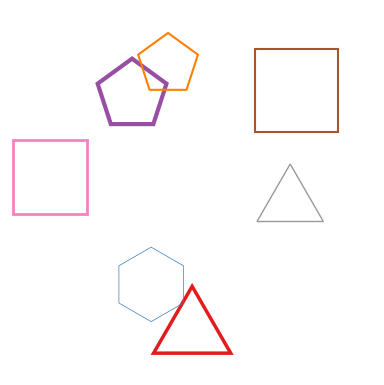[{"shape": "triangle", "thickness": 2.5, "radius": 0.58, "center": [0.499, 0.141]}, {"shape": "hexagon", "thickness": 0.5, "radius": 0.48, "center": [0.393, 0.261]}, {"shape": "pentagon", "thickness": 3, "radius": 0.47, "center": [0.343, 0.754]}, {"shape": "pentagon", "thickness": 1.5, "radius": 0.41, "center": [0.436, 0.833]}, {"shape": "square", "thickness": 1.5, "radius": 0.54, "center": [0.769, 0.765]}, {"shape": "square", "thickness": 2, "radius": 0.48, "center": [0.13, 0.54]}, {"shape": "triangle", "thickness": 1, "radius": 0.5, "center": [0.754, 0.474]}]